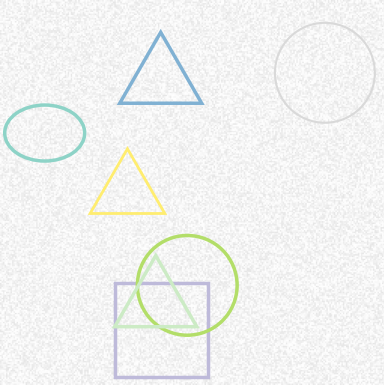[{"shape": "oval", "thickness": 2.5, "radius": 0.52, "center": [0.116, 0.654]}, {"shape": "square", "thickness": 2.5, "radius": 0.61, "center": [0.419, 0.142]}, {"shape": "triangle", "thickness": 2.5, "radius": 0.61, "center": [0.417, 0.793]}, {"shape": "circle", "thickness": 2.5, "radius": 0.65, "center": [0.486, 0.259]}, {"shape": "circle", "thickness": 1.5, "radius": 0.65, "center": [0.844, 0.811]}, {"shape": "triangle", "thickness": 2.5, "radius": 0.62, "center": [0.405, 0.213]}, {"shape": "triangle", "thickness": 2, "radius": 0.56, "center": [0.331, 0.501]}]